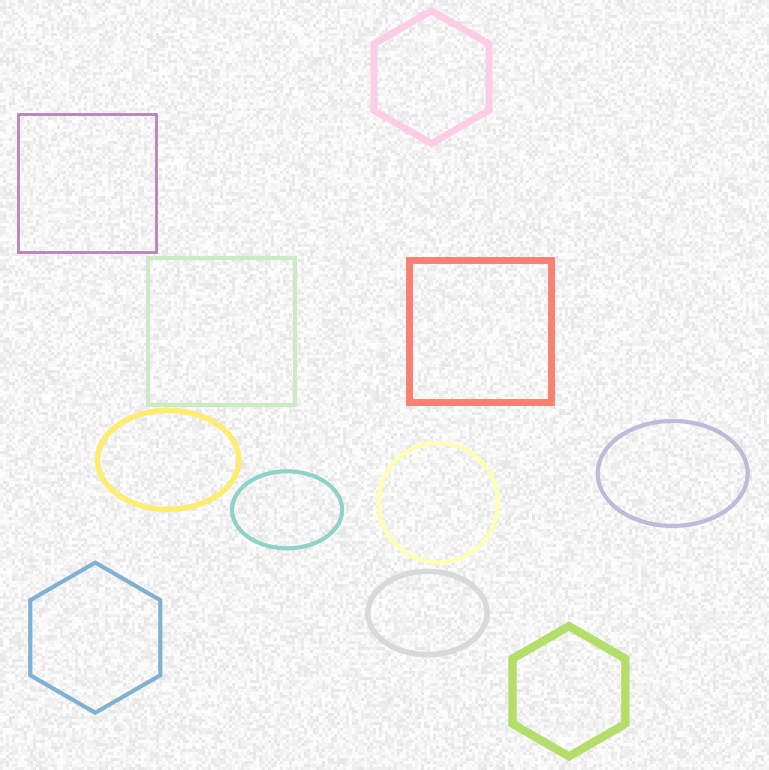[{"shape": "oval", "thickness": 1.5, "radius": 0.36, "center": [0.373, 0.338]}, {"shape": "circle", "thickness": 1.5, "radius": 0.39, "center": [0.569, 0.347]}, {"shape": "oval", "thickness": 1.5, "radius": 0.49, "center": [0.874, 0.385]}, {"shape": "square", "thickness": 2.5, "radius": 0.46, "center": [0.623, 0.57]}, {"shape": "hexagon", "thickness": 1.5, "radius": 0.49, "center": [0.124, 0.172]}, {"shape": "hexagon", "thickness": 3, "radius": 0.42, "center": [0.739, 0.102]}, {"shape": "hexagon", "thickness": 2.5, "radius": 0.43, "center": [0.56, 0.9]}, {"shape": "oval", "thickness": 2, "radius": 0.39, "center": [0.555, 0.204]}, {"shape": "square", "thickness": 1, "radius": 0.45, "center": [0.113, 0.762]}, {"shape": "square", "thickness": 1.5, "radius": 0.47, "center": [0.288, 0.569]}, {"shape": "oval", "thickness": 2, "radius": 0.46, "center": [0.218, 0.403]}]